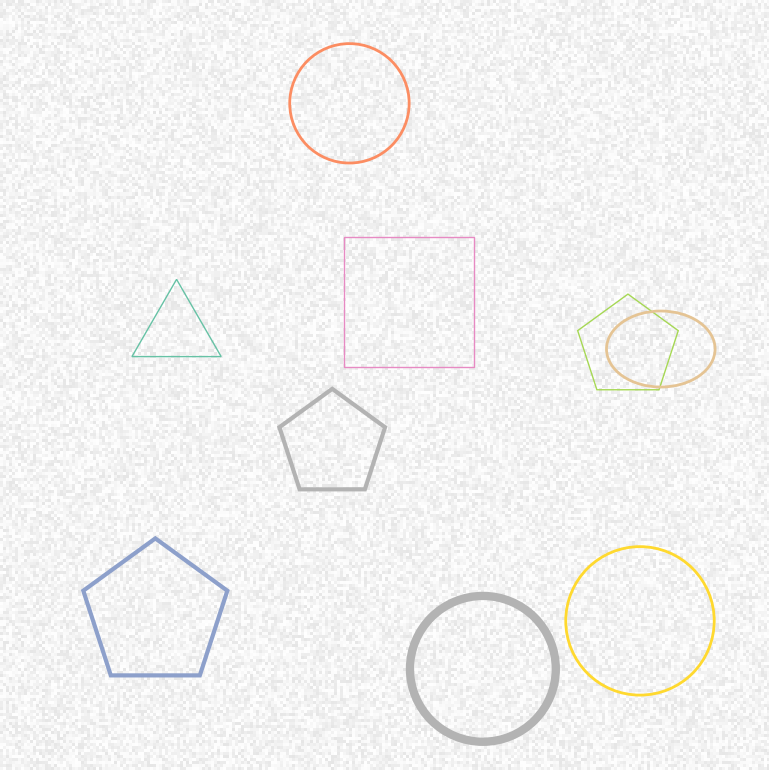[{"shape": "triangle", "thickness": 0.5, "radius": 0.33, "center": [0.229, 0.57]}, {"shape": "circle", "thickness": 1, "radius": 0.39, "center": [0.454, 0.866]}, {"shape": "pentagon", "thickness": 1.5, "radius": 0.49, "center": [0.202, 0.202]}, {"shape": "square", "thickness": 0.5, "radius": 0.42, "center": [0.531, 0.608]}, {"shape": "pentagon", "thickness": 0.5, "radius": 0.34, "center": [0.816, 0.549]}, {"shape": "circle", "thickness": 1, "radius": 0.48, "center": [0.831, 0.194]}, {"shape": "oval", "thickness": 1, "radius": 0.35, "center": [0.858, 0.547]}, {"shape": "circle", "thickness": 3, "radius": 0.47, "center": [0.627, 0.131]}, {"shape": "pentagon", "thickness": 1.5, "radius": 0.36, "center": [0.431, 0.423]}]